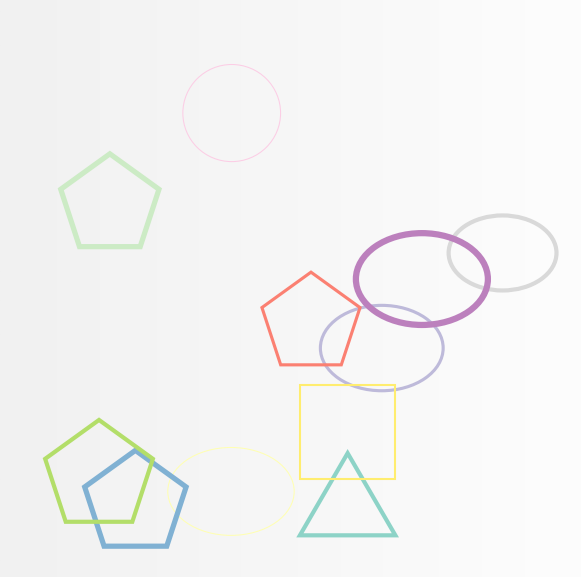[{"shape": "triangle", "thickness": 2, "radius": 0.47, "center": [0.598, 0.12]}, {"shape": "oval", "thickness": 0.5, "radius": 0.54, "center": [0.397, 0.148]}, {"shape": "oval", "thickness": 1.5, "radius": 0.53, "center": [0.657, 0.396]}, {"shape": "pentagon", "thickness": 1.5, "radius": 0.44, "center": [0.535, 0.439]}, {"shape": "pentagon", "thickness": 2.5, "radius": 0.46, "center": [0.233, 0.128]}, {"shape": "pentagon", "thickness": 2, "radius": 0.49, "center": [0.17, 0.174]}, {"shape": "circle", "thickness": 0.5, "radius": 0.42, "center": [0.399, 0.803]}, {"shape": "oval", "thickness": 2, "radius": 0.46, "center": [0.865, 0.561]}, {"shape": "oval", "thickness": 3, "radius": 0.57, "center": [0.726, 0.516]}, {"shape": "pentagon", "thickness": 2.5, "radius": 0.44, "center": [0.189, 0.644]}, {"shape": "square", "thickness": 1, "radius": 0.41, "center": [0.598, 0.25]}]